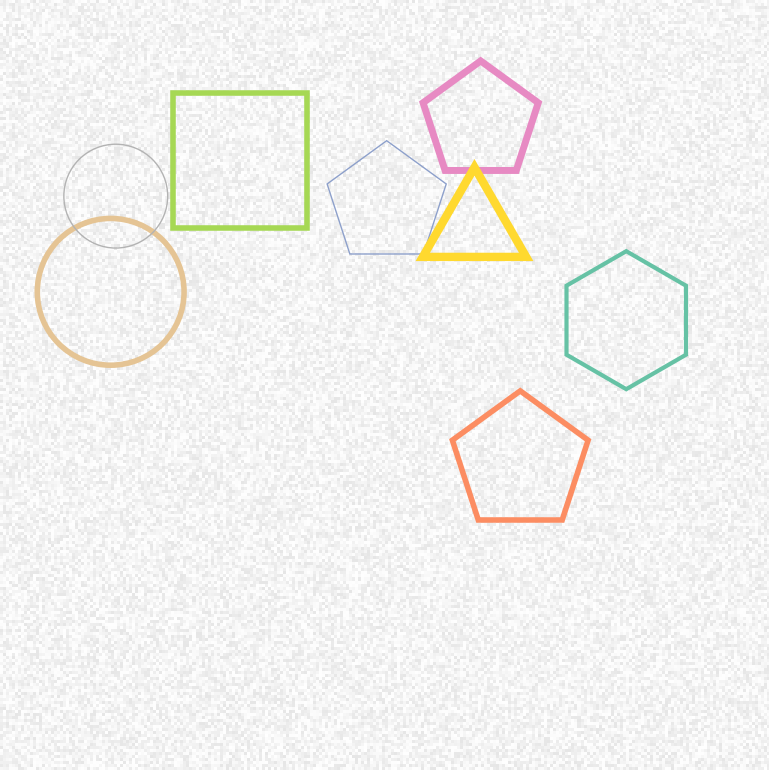[{"shape": "hexagon", "thickness": 1.5, "radius": 0.45, "center": [0.813, 0.584]}, {"shape": "pentagon", "thickness": 2, "radius": 0.46, "center": [0.676, 0.4]}, {"shape": "pentagon", "thickness": 0.5, "radius": 0.41, "center": [0.502, 0.736]}, {"shape": "pentagon", "thickness": 2.5, "radius": 0.39, "center": [0.624, 0.842]}, {"shape": "square", "thickness": 2, "radius": 0.44, "center": [0.312, 0.791]}, {"shape": "triangle", "thickness": 3, "radius": 0.39, "center": [0.616, 0.705]}, {"shape": "circle", "thickness": 2, "radius": 0.48, "center": [0.144, 0.621]}, {"shape": "circle", "thickness": 0.5, "radius": 0.34, "center": [0.15, 0.745]}]